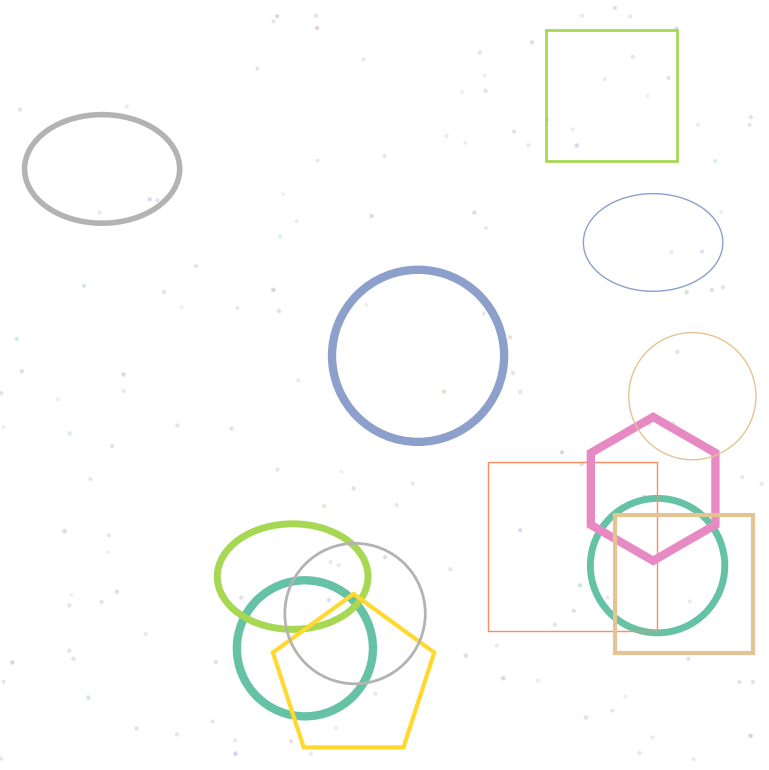[{"shape": "circle", "thickness": 3, "radius": 0.44, "center": [0.396, 0.158]}, {"shape": "circle", "thickness": 2.5, "radius": 0.44, "center": [0.854, 0.265]}, {"shape": "square", "thickness": 0.5, "radius": 0.55, "center": [0.744, 0.29]}, {"shape": "circle", "thickness": 3, "radius": 0.56, "center": [0.543, 0.538]}, {"shape": "oval", "thickness": 0.5, "radius": 0.45, "center": [0.848, 0.685]}, {"shape": "hexagon", "thickness": 3, "radius": 0.47, "center": [0.848, 0.365]}, {"shape": "square", "thickness": 1, "radius": 0.43, "center": [0.794, 0.876]}, {"shape": "oval", "thickness": 2.5, "radius": 0.49, "center": [0.38, 0.251]}, {"shape": "pentagon", "thickness": 1.5, "radius": 0.55, "center": [0.459, 0.119]}, {"shape": "square", "thickness": 1.5, "radius": 0.45, "center": [0.888, 0.241]}, {"shape": "circle", "thickness": 0.5, "radius": 0.41, "center": [0.899, 0.486]}, {"shape": "oval", "thickness": 2, "radius": 0.5, "center": [0.133, 0.781]}, {"shape": "circle", "thickness": 1, "radius": 0.46, "center": [0.461, 0.203]}]